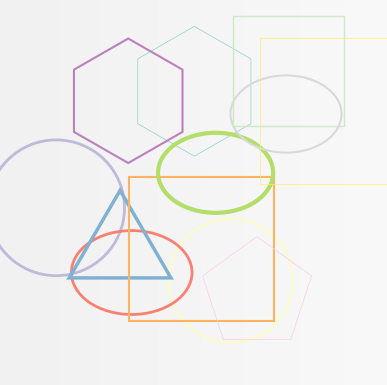[{"shape": "hexagon", "thickness": 0.5, "radius": 0.84, "center": [0.502, 0.763]}, {"shape": "circle", "thickness": 1, "radius": 0.8, "center": [0.596, 0.27]}, {"shape": "circle", "thickness": 2, "radius": 0.88, "center": [0.145, 0.46]}, {"shape": "oval", "thickness": 2, "radius": 0.78, "center": [0.34, 0.292]}, {"shape": "triangle", "thickness": 2.5, "radius": 0.76, "center": [0.31, 0.354]}, {"shape": "square", "thickness": 1.5, "radius": 0.94, "center": [0.519, 0.353]}, {"shape": "oval", "thickness": 3, "radius": 0.74, "center": [0.556, 0.551]}, {"shape": "pentagon", "thickness": 0.5, "radius": 0.74, "center": [0.663, 0.237]}, {"shape": "oval", "thickness": 1.5, "radius": 0.72, "center": [0.738, 0.704]}, {"shape": "hexagon", "thickness": 1.5, "radius": 0.81, "center": [0.331, 0.738]}, {"shape": "square", "thickness": 1, "radius": 0.72, "center": [0.744, 0.815]}, {"shape": "square", "thickness": 0.5, "radius": 0.95, "center": [0.86, 0.712]}]